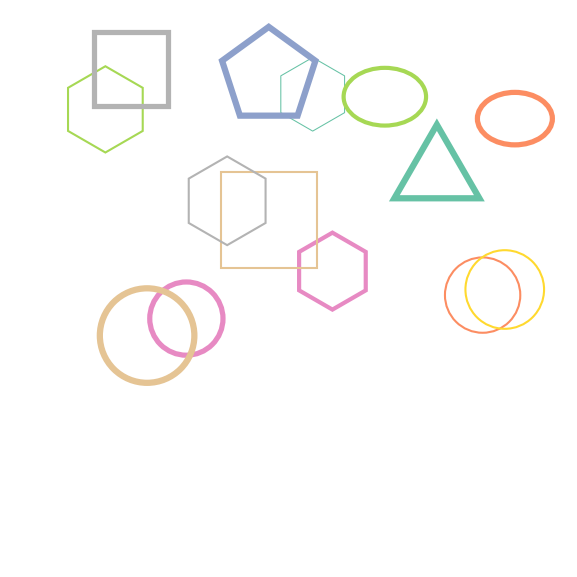[{"shape": "hexagon", "thickness": 0.5, "radius": 0.32, "center": [0.541, 0.836]}, {"shape": "triangle", "thickness": 3, "radius": 0.42, "center": [0.756, 0.698]}, {"shape": "circle", "thickness": 1, "radius": 0.33, "center": [0.836, 0.488]}, {"shape": "oval", "thickness": 2.5, "radius": 0.32, "center": [0.892, 0.794]}, {"shape": "pentagon", "thickness": 3, "radius": 0.42, "center": [0.465, 0.868]}, {"shape": "circle", "thickness": 2.5, "radius": 0.32, "center": [0.323, 0.447]}, {"shape": "hexagon", "thickness": 2, "radius": 0.33, "center": [0.576, 0.53]}, {"shape": "hexagon", "thickness": 1, "radius": 0.37, "center": [0.182, 0.81]}, {"shape": "oval", "thickness": 2, "radius": 0.36, "center": [0.666, 0.832]}, {"shape": "circle", "thickness": 1, "radius": 0.34, "center": [0.874, 0.498]}, {"shape": "circle", "thickness": 3, "radius": 0.41, "center": [0.255, 0.418]}, {"shape": "square", "thickness": 1, "radius": 0.41, "center": [0.466, 0.618]}, {"shape": "square", "thickness": 2.5, "radius": 0.32, "center": [0.227, 0.879]}, {"shape": "hexagon", "thickness": 1, "radius": 0.38, "center": [0.393, 0.651]}]